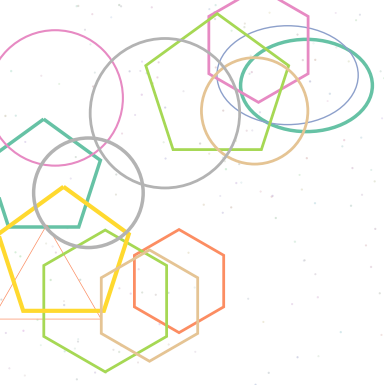[{"shape": "pentagon", "thickness": 2.5, "radius": 0.77, "center": [0.113, 0.536]}, {"shape": "oval", "thickness": 2.5, "radius": 0.86, "center": [0.796, 0.778]}, {"shape": "triangle", "thickness": 0.5, "radius": 0.82, "center": [0.121, 0.253]}, {"shape": "hexagon", "thickness": 2, "radius": 0.67, "center": [0.465, 0.27]}, {"shape": "oval", "thickness": 1, "radius": 0.92, "center": [0.747, 0.805]}, {"shape": "circle", "thickness": 1.5, "radius": 0.88, "center": [0.143, 0.746]}, {"shape": "hexagon", "thickness": 2, "radius": 0.74, "center": [0.671, 0.883]}, {"shape": "hexagon", "thickness": 2, "radius": 0.92, "center": [0.273, 0.218]}, {"shape": "pentagon", "thickness": 2, "radius": 0.98, "center": [0.564, 0.769]}, {"shape": "pentagon", "thickness": 3, "radius": 0.89, "center": [0.165, 0.337]}, {"shape": "hexagon", "thickness": 2, "radius": 0.72, "center": [0.388, 0.206]}, {"shape": "circle", "thickness": 2, "radius": 0.69, "center": [0.661, 0.712]}, {"shape": "circle", "thickness": 2, "radius": 0.97, "center": [0.428, 0.706]}, {"shape": "circle", "thickness": 2.5, "radius": 0.71, "center": [0.23, 0.499]}]